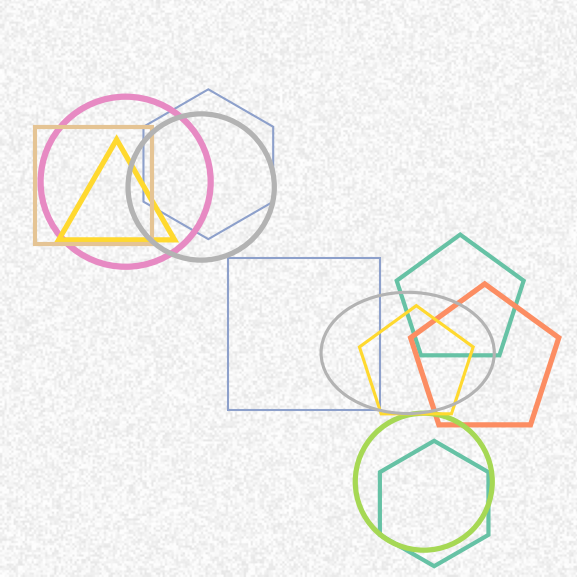[{"shape": "hexagon", "thickness": 2, "radius": 0.54, "center": [0.752, 0.127]}, {"shape": "pentagon", "thickness": 2, "radius": 0.58, "center": [0.797, 0.477]}, {"shape": "pentagon", "thickness": 2.5, "radius": 0.67, "center": [0.839, 0.373]}, {"shape": "square", "thickness": 1, "radius": 0.66, "center": [0.527, 0.421]}, {"shape": "hexagon", "thickness": 1, "radius": 0.65, "center": [0.361, 0.715]}, {"shape": "circle", "thickness": 3, "radius": 0.74, "center": [0.218, 0.684]}, {"shape": "circle", "thickness": 2.5, "radius": 0.59, "center": [0.734, 0.165]}, {"shape": "pentagon", "thickness": 1.5, "radius": 0.52, "center": [0.721, 0.366]}, {"shape": "triangle", "thickness": 2.5, "radius": 0.58, "center": [0.202, 0.642]}, {"shape": "square", "thickness": 2, "radius": 0.51, "center": [0.161, 0.678]}, {"shape": "oval", "thickness": 1.5, "radius": 0.75, "center": [0.706, 0.388]}, {"shape": "circle", "thickness": 2.5, "radius": 0.63, "center": [0.348, 0.675]}]